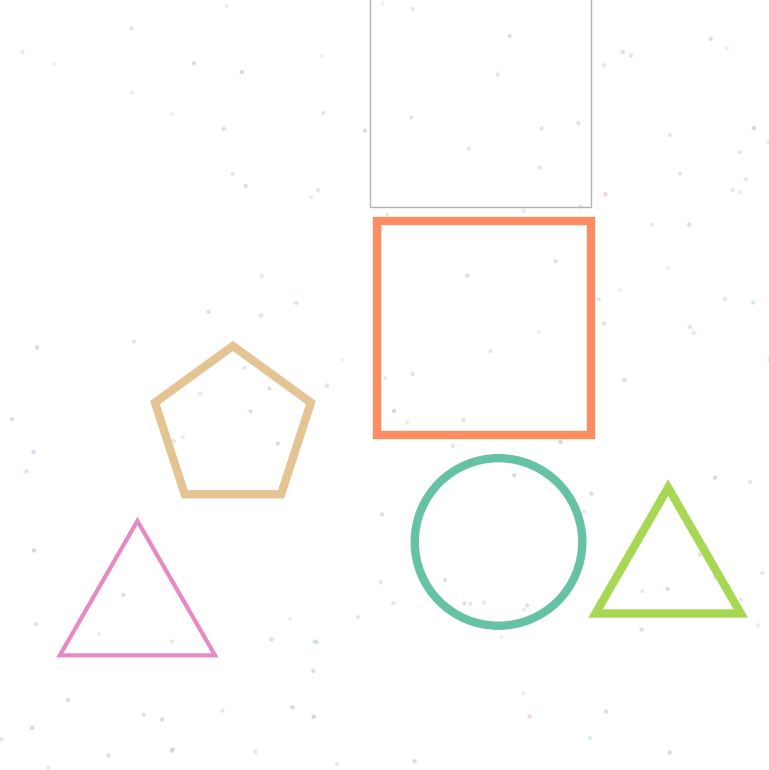[{"shape": "circle", "thickness": 3, "radius": 0.54, "center": [0.647, 0.296]}, {"shape": "square", "thickness": 3, "radius": 0.7, "center": [0.629, 0.574]}, {"shape": "triangle", "thickness": 1.5, "radius": 0.58, "center": [0.178, 0.207]}, {"shape": "triangle", "thickness": 3, "radius": 0.54, "center": [0.868, 0.258]}, {"shape": "pentagon", "thickness": 3, "radius": 0.53, "center": [0.302, 0.444]}, {"shape": "square", "thickness": 0.5, "radius": 0.72, "center": [0.624, 0.874]}]